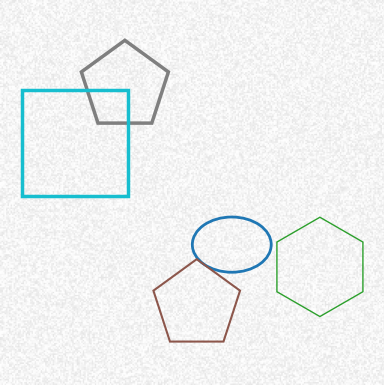[{"shape": "oval", "thickness": 2, "radius": 0.51, "center": [0.602, 0.365]}, {"shape": "hexagon", "thickness": 1, "radius": 0.64, "center": [0.831, 0.307]}, {"shape": "pentagon", "thickness": 1.5, "radius": 0.59, "center": [0.511, 0.208]}, {"shape": "pentagon", "thickness": 2.5, "radius": 0.59, "center": [0.324, 0.776]}, {"shape": "square", "thickness": 2.5, "radius": 0.69, "center": [0.195, 0.628]}]